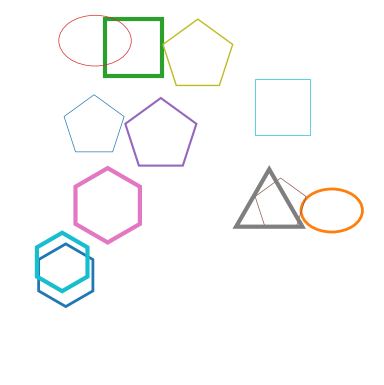[{"shape": "hexagon", "thickness": 2, "radius": 0.41, "center": [0.171, 0.285]}, {"shape": "pentagon", "thickness": 0.5, "radius": 0.41, "center": [0.244, 0.672]}, {"shape": "oval", "thickness": 2, "radius": 0.4, "center": [0.862, 0.453]}, {"shape": "square", "thickness": 3, "radius": 0.37, "center": [0.347, 0.877]}, {"shape": "oval", "thickness": 0.5, "radius": 0.47, "center": [0.247, 0.894]}, {"shape": "pentagon", "thickness": 1.5, "radius": 0.49, "center": [0.418, 0.648]}, {"shape": "pentagon", "thickness": 0.5, "radius": 0.35, "center": [0.729, 0.468]}, {"shape": "hexagon", "thickness": 3, "radius": 0.48, "center": [0.28, 0.467]}, {"shape": "triangle", "thickness": 3, "radius": 0.5, "center": [0.699, 0.461]}, {"shape": "pentagon", "thickness": 1, "radius": 0.48, "center": [0.514, 0.855]}, {"shape": "square", "thickness": 0.5, "radius": 0.36, "center": [0.733, 0.722]}, {"shape": "hexagon", "thickness": 3, "radius": 0.38, "center": [0.162, 0.32]}]